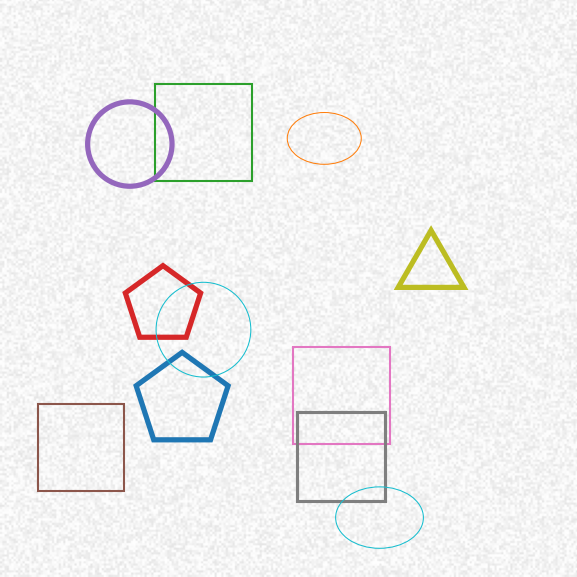[{"shape": "pentagon", "thickness": 2.5, "radius": 0.42, "center": [0.315, 0.305]}, {"shape": "oval", "thickness": 0.5, "radius": 0.32, "center": [0.561, 0.759]}, {"shape": "square", "thickness": 1, "radius": 0.42, "center": [0.352, 0.77]}, {"shape": "pentagon", "thickness": 2.5, "radius": 0.34, "center": [0.282, 0.471]}, {"shape": "circle", "thickness": 2.5, "radius": 0.37, "center": [0.225, 0.75]}, {"shape": "square", "thickness": 1, "radius": 0.37, "center": [0.14, 0.224]}, {"shape": "square", "thickness": 1, "radius": 0.42, "center": [0.591, 0.314]}, {"shape": "square", "thickness": 1.5, "radius": 0.38, "center": [0.59, 0.208]}, {"shape": "triangle", "thickness": 2.5, "radius": 0.33, "center": [0.746, 0.534]}, {"shape": "oval", "thickness": 0.5, "radius": 0.38, "center": [0.657, 0.103]}, {"shape": "circle", "thickness": 0.5, "radius": 0.41, "center": [0.352, 0.428]}]